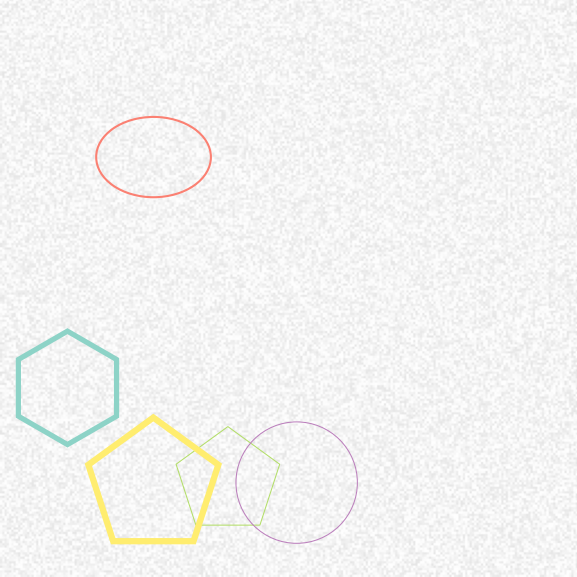[{"shape": "hexagon", "thickness": 2.5, "radius": 0.49, "center": [0.117, 0.328]}, {"shape": "oval", "thickness": 1, "radius": 0.5, "center": [0.266, 0.727]}, {"shape": "pentagon", "thickness": 0.5, "radius": 0.47, "center": [0.395, 0.166]}, {"shape": "circle", "thickness": 0.5, "radius": 0.53, "center": [0.514, 0.163]}, {"shape": "pentagon", "thickness": 3, "radius": 0.59, "center": [0.266, 0.158]}]